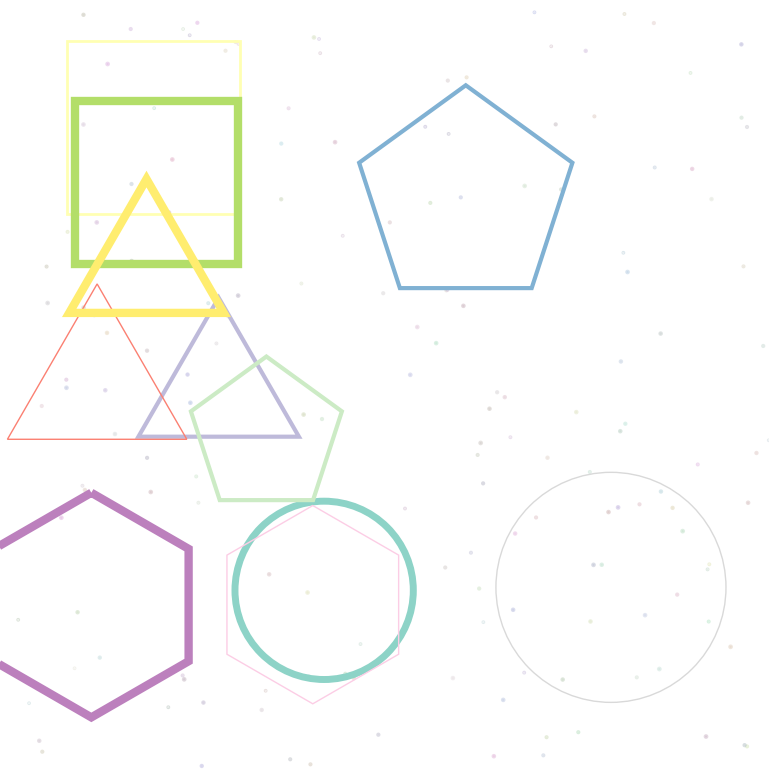[{"shape": "circle", "thickness": 2.5, "radius": 0.58, "center": [0.421, 0.233]}, {"shape": "square", "thickness": 1, "radius": 0.56, "center": [0.199, 0.834]}, {"shape": "triangle", "thickness": 1.5, "radius": 0.6, "center": [0.284, 0.493]}, {"shape": "triangle", "thickness": 0.5, "radius": 0.67, "center": [0.126, 0.497]}, {"shape": "pentagon", "thickness": 1.5, "radius": 0.73, "center": [0.605, 0.744]}, {"shape": "square", "thickness": 3, "radius": 0.53, "center": [0.203, 0.763]}, {"shape": "hexagon", "thickness": 0.5, "radius": 0.64, "center": [0.406, 0.215]}, {"shape": "circle", "thickness": 0.5, "radius": 0.75, "center": [0.793, 0.237]}, {"shape": "hexagon", "thickness": 3, "radius": 0.73, "center": [0.119, 0.214]}, {"shape": "pentagon", "thickness": 1.5, "radius": 0.52, "center": [0.346, 0.434]}, {"shape": "triangle", "thickness": 3, "radius": 0.58, "center": [0.19, 0.652]}]